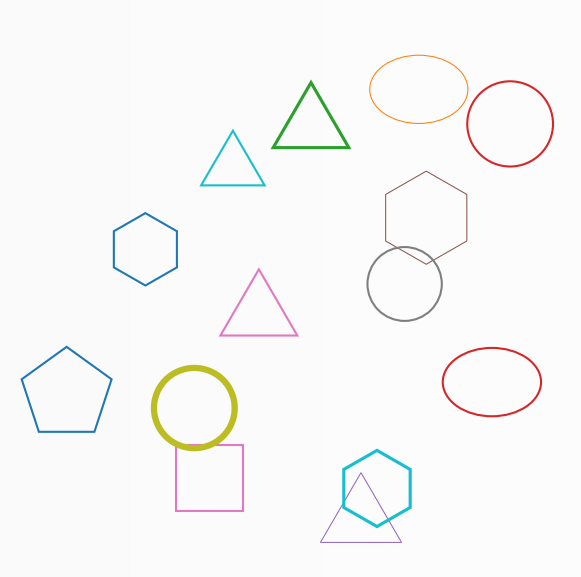[{"shape": "pentagon", "thickness": 1, "radius": 0.41, "center": [0.115, 0.317]}, {"shape": "hexagon", "thickness": 1, "radius": 0.31, "center": [0.25, 0.567]}, {"shape": "oval", "thickness": 0.5, "radius": 0.42, "center": [0.721, 0.844]}, {"shape": "triangle", "thickness": 1.5, "radius": 0.38, "center": [0.535, 0.781]}, {"shape": "circle", "thickness": 1, "radius": 0.37, "center": [0.878, 0.785]}, {"shape": "oval", "thickness": 1, "radius": 0.42, "center": [0.846, 0.338]}, {"shape": "triangle", "thickness": 0.5, "radius": 0.4, "center": [0.621, 0.1]}, {"shape": "hexagon", "thickness": 0.5, "radius": 0.4, "center": [0.733, 0.622]}, {"shape": "square", "thickness": 1, "radius": 0.29, "center": [0.36, 0.171]}, {"shape": "triangle", "thickness": 1, "radius": 0.38, "center": [0.445, 0.456]}, {"shape": "circle", "thickness": 1, "radius": 0.32, "center": [0.696, 0.507]}, {"shape": "circle", "thickness": 3, "radius": 0.35, "center": [0.334, 0.293]}, {"shape": "triangle", "thickness": 1, "radius": 0.32, "center": [0.401, 0.71]}, {"shape": "hexagon", "thickness": 1.5, "radius": 0.33, "center": [0.649, 0.153]}]